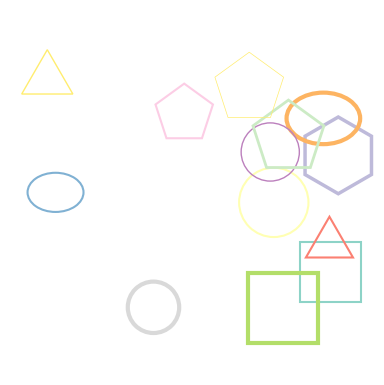[{"shape": "square", "thickness": 1.5, "radius": 0.39, "center": [0.858, 0.293]}, {"shape": "circle", "thickness": 1.5, "radius": 0.45, "center": [0.711, 0.474]}, {"shape": "hexagon", "thickness": 2.5, "radius": 0.5, "center": [0.879, 0.596]}, {"shape": "triangle", "thickness": 1.5, "radius": 0.35, "center": [0.856, 0.366]}, {"shape": "oval", "thickness": 1.5, "radius": 0.36, "center": [0.144, 0.5]}, {"shape": "oval", "thickness": 3, "radius": 0.48, "center": [0.84, 0.693]}, {"shape": "square", "thickness": 3, "radius": 0.45, "center": [0.735, 0.2]}, {"shape": "pentagon", "thickness": 1.5, "radius": 0.39, "center": [0.478, 0.704]}, {"shape": "circle", "thickness": 3, "radius": 0.33, "center": [0.399, 0.202]}, {"shape": "circle", "thickness": 1, "radius": 0.38, "center": [0.702, 0.605]}, {"shape": "pentagon", "thickness": 2, "radius": 0.48, "center": [0.749, 0.643]}, {"shape": "pentagon", "thickness": 0.5, "radius": 0.47, "center": [0.647, 0.771]}, {"shape": "triangle", "thickness": 1, "radius": 0.38, "center": [0.123, 0.794]}]